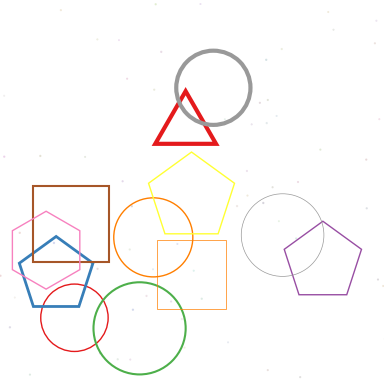[{"shape": "triangle", "thickness": 3, "radius": 0.46, "center": [0.482, 0.672]}, {"shape": "circle", "thickness": 1, "radius": 0.44, "center": [0.193, 0.175]}, {"shape": "pentagon", "thickness": 2, "radius": 0.5, "center": [0.146, 0.285]}, {"shape": "circle", "thickness": 1.5, "radius": 0.6, "center": [0.363, 0.147]}, {"shape": "pentagon", "thickness": 1, "radius": 0.53, "center": [0.839, 0.32]}, {"shape": "square", "thickness": 0.5, "radius": 0.45, "center": [0.498, 0.287]}, {"shape": "circle", "thickness": 1, "radius": 0.51, "center": [0.398, 0.383]}, {"shape": "pentagon", "thickness": 1, "radius": 0.59, "center": [0.497, 0.488]}, {"shape": "square", "thickness": 1.5, "radius": 0.49, "center": [0.184, 0.418]}, {"shape": "hexagon", "thickness": 1, "radius": 0.51, "center": [0.12, 0.35]}, {"shape": "circle", "thickness": 0.5, "radius": 0.54, "center": [0.734, 0.389]}, {"shape": "circle", "thickness": 3, "radius": 0.48, "center": [0.554, 0.772]}]